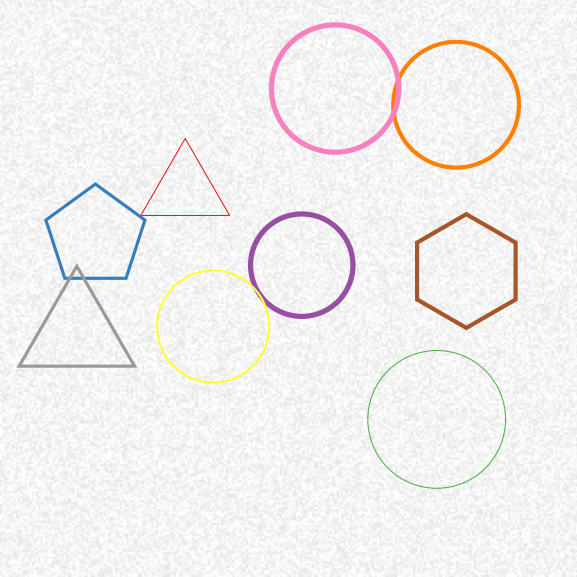[{"shape": "triangle", "thickness": 0.5, "radius": 0.44, "center": [0.321, 0.67]}, {"shape": "pentagon", "thickness": 1.5, "radius": 0.45, "center": [0.165, 0.59]}, {"shape": "circle", "thickness": 0.5, "radius": 0.6, "center": [0.756, 0.273]}, {"shape": "circle", "thickness": 2.5, "radius": 0.44, "center": [0.523, 0.54]}, {"shape": "circle", "thickness": 2, "radius": 0.54, "center": [0.79, 0.818]}, {"shape": "circle", "thickness": 1, "radius": 0.49, "center": [0.369, 0.434]}, {"shape": "hexagon", "thickness": 2, "radius": 0.49, "center": [0.808, 0.53]}, {"shape": "circle", "thickness": 2.5, "radius": 0.55, "center": [0.58, 0.846]}, {"shape": "triangle", "thickness": 1.5, "radius": 0.58, "center": [0.133, 0.423]}]